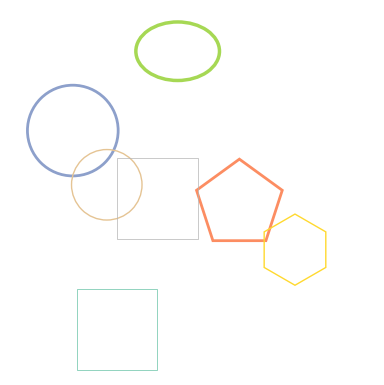[{"shape": "square", "thickness": 0.5, "radius": 0.52, "center": [0.304, 0.144]}, {"shape": "pentagon", "thickness": 2, "radius": 0.59, "center": [0.622, 0.47]}, {"shape": "circle", "thickness": 2, "radius": 0.59, "center": [0.189, 0.661]}, {"shape": "oval", "thickness": 2.5, "radius": 0.54, "center": [0.461, 0.867]}, {"shape": "hexagon", "thickness": 1, "radius": 0.46, "center": [0.766, 0.352]}, {"shape": "circle", "thickness": 1, "radius": 0.46, "center": [0.277, 0.52]}, {"shape": "square", "thickness": 0.5, "radius": 0.53, "center": [0.41, 0.484]}]